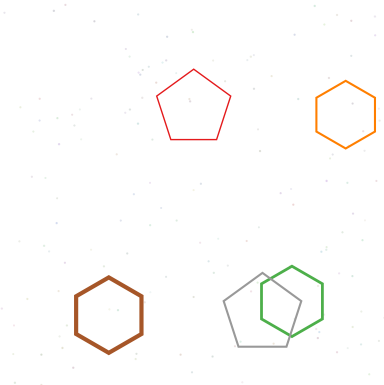[{"shape": "pentagon", "thickness": 1, "radius": 0.51, "center": [0.503, 0.719]}, {"shape": "hexagon", "thickness": 2, "radius": 0.46, "center": [0.758, 0.217]}, {"shape": "hexagon", "thickness": 1.5, "radius": 0.44, "center": [0.898, 0.702]}, {"shape": "hexagon", "thickness": 3, "radius": 0.49, "center": [0.283, 0.181]}, {"shape": "pentagon", "thickness": 1.5, "radius": 0.53, "center": [0.682, 0.185]}]